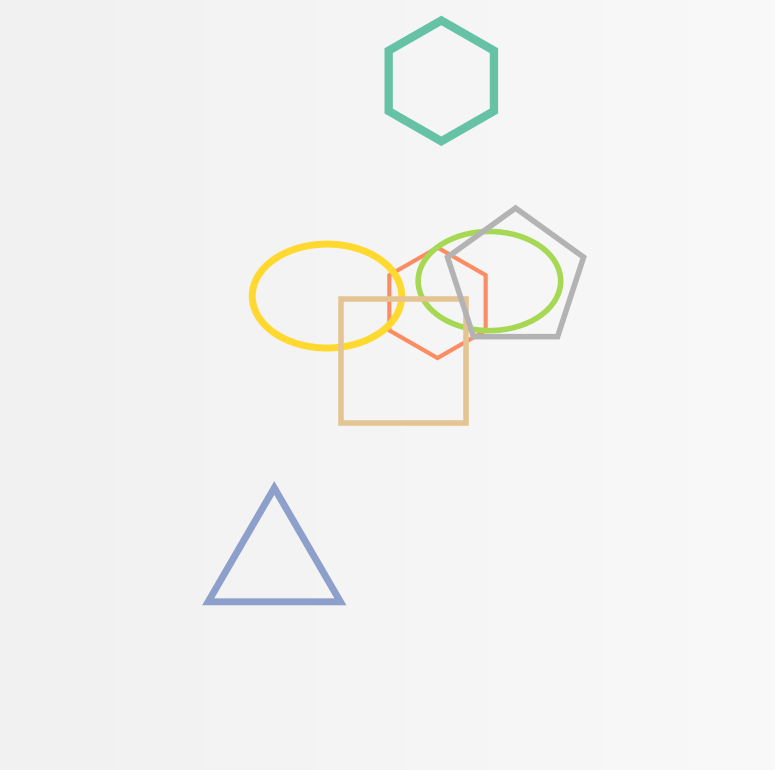[{"shape": "hexagon", "thickness": 3, "radius": 0.39, "center": [0.569, 0.895]}, {"shape": "hexagon", "thickness": 1.5, "radius": 0.36, "center": [0.564, 0.607]}, {"shape": "triangle", "thickness": 2.5, "radius": 0.49, "center": [0.354, 0.268]}, {"shape": "oval", "thickness": 2, "radius": 0.46, "center": [0.631, 0.635]}, {"shape": "oval", "thickness": 2.5, "radius": 0.48, "center": [0.422, 0.616]}, {"shape": "square", "thickness": 2, "radius": 0.4, "center": [0.521, 0.531]}, {"shape": "pentagon", "thickness": 2, "radius": 0.46, "center": [0.665, 0.637]}]